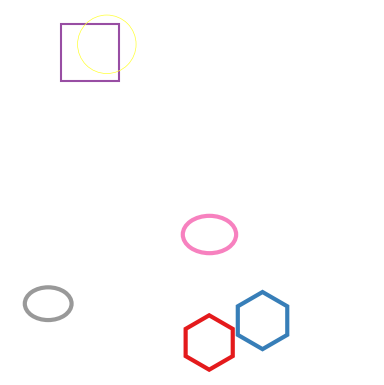[{"shape": "hexagon", "thickness": 3, "radius": 0.35, "center": [0.543, 0.11]}, {"shape": "hexagon", "thickness": 3, "radius": 0.37, "center": [0.682, 0.167]}, {"shape": "square", "thickness": 1.5, "radius": 0.37, "center": [0.233, 0.864]}, {"shape": "circle", "thickness": 0.5, "radius": 0.38, "center": [0.277, 0.885]}, {"shape": "oval", "thickness": 3, "radius": 0.35, "center": [0.544, 0.391]}, {"shape": "oval", "thickness": 3, "radius": 0.3, "center": [0.125, 0.211]}]